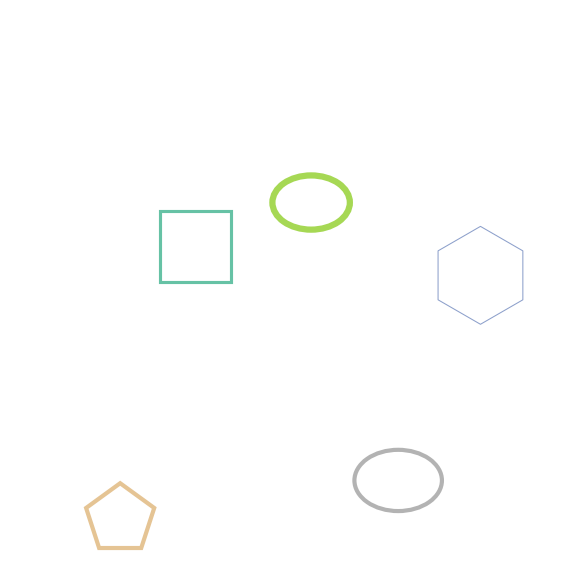[{"shape": "square", "thickness": 1.5, "radius": 0.31, "center": [0.339, 0.573]}, {"shape": "hexagon", "thickness": 0.5, "radius": 0.42, "center": [0.832, 0.522]}, {"shape": "oval", "thickness": 3, "radius": 0.34, "center": [0.539, 0.648]}, {"shape": "pentagon", "thickness": 2, "radius": 0.31, "center": [0.208, 0.1]}, {"shape": "oval", "thickness": 2, "radius": 0.38, "center": [0.689, 0.167]}]